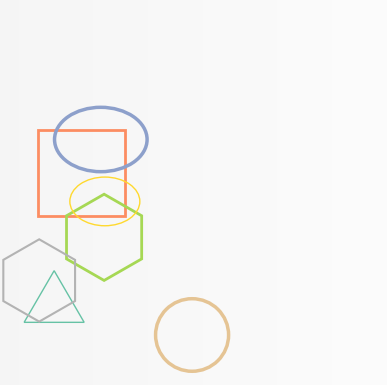[{"shape": "triangle", "thickness": 1, "radius": 0.45, "center": [0.14, 0.207]}, {"shape": "square", "thickness": 2, "radius": 0.56, "center": [0.211, 0.55]}, {"shape": "oval", "thickness": 2.5, "radius": 0.6, "center": [0.26, 0.638]}, {"shape": "hexagon", "thickness": 2, "radius": 0.56, "center": [0.269, 0.384]}, {"shape": "oval", "thickness": 1, "radius": 0.45, "center": [0.271, 0.477]}, {"shape": "circle", "thickness": 2.5, "radius": 0.47, "center": [0.496, 0.13]}, {"shape": "hexagon", "thickness": 1.5, "radius": 0.53, "center": [0.101, 0.272]}]